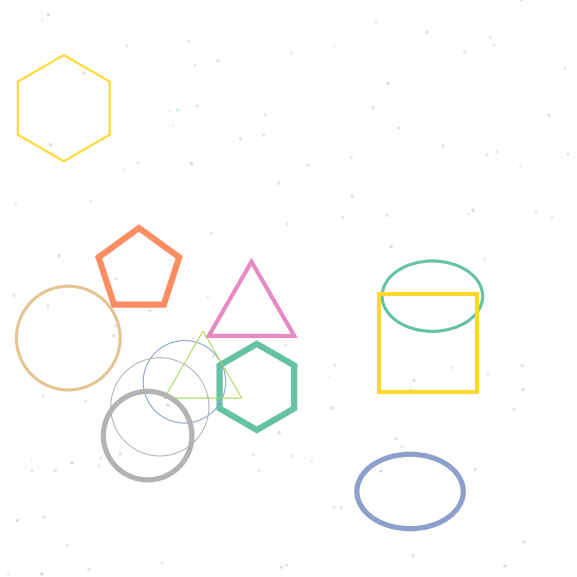[{"shape": "hexagon", "thickness": 3, "radius": 0.37, "center": [0.445, 0.329]}, {"shape": "oval", "thickness": 1.5, "radius": 0.44, "center": [0.749, 0.486]}, {"shape": "pentagon", "thickness": 3, "radius": 0.37, "center": [0.241, 0.531]}, {"shape": "circle", "thickness": 0.5, "radius": 0.36, "center": [0.319, 0.338]}, {"shape": "oval", "thickness": 2.5, "radius": 0.46, "center": [0.71, 0.148]}, {"shape": "triangle", "thickness": 2, "radius": 0.43, "center": [0.436, 0.46]}, {"shape": "triangle", "thickness": 0.5, "radius": 0.39, "center": [0.352, 0.348]}, {"shape": "square", "thickness": 2, "radius": 0.43, "center": [0.741, 0.405]}, {"shape": "hexagon", "thickness": 1, "radius": 0.46, "center": [0.11, 0.812]}, {"shape": "circle", "thickness": 1.5, "radius": 0.45, "center": [0.118, 0.414]}, {"shape": "circle", "thickness": 2.5, "radius": 0.38, "center": [0.256, 0.245]}, {"shape": "circle", "thickness": 0.5, "radius": 0.43, "center": [0.277, 0.295]}]